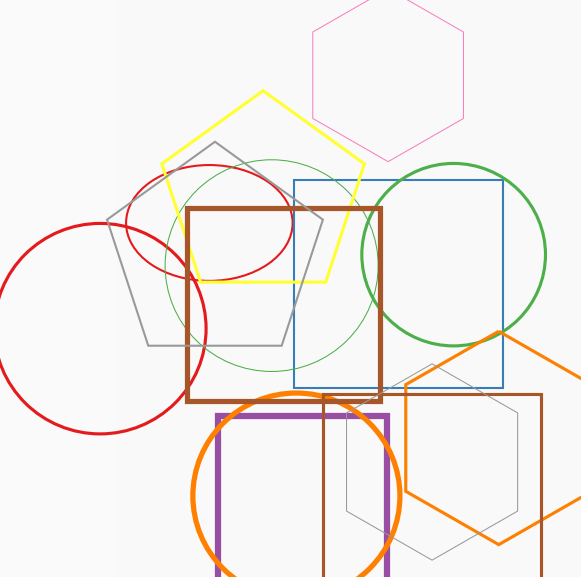[{"shape": "oval", "thickness": 1, "radius": 0.72, "center": [0.36, 0.613]}, {"shape": "circle", "thickness": 1.5, "radius": 0.91, "center": [0.172, 0.43]}, {"shape": "square", "thickness": 1, "radius": 0.9, "center": [0.685, 0.507]}, {"shape": "circle", "thickness": 1.5, "radius": 0.79, "center": [0.78, 0.558]}, {"shape": "circle", "thickness": 0.5, "radius": 0.92, "center": [0.467, 0.539]}, {"shape": "square", "thickness": 3, "radius": 0.73, "center": [0.52, 0.133]}, {"shape": "circle", "thickness": 2.5, "radius": 0.89, "center": [0.51, 0.14]}, {"shape": "hexagon", "thickness": 1.5, "radius": 0.92, "center": [0.858, 0.241]}, {"shape": "pentagon", "thickness": 1.5, "radius": 0.92, "center": [0.453, 0.659]}, {"shape": "square", "thickness": 2.5, "radius": 0.83, "center": [0.488, 0.472]}, {"shape": "square", "thickness": 1.5, "radius": 0.94, "center": [0.743, 0.13]}, {"shape": "hexagon", "thickness": 0.5, "radius": 0.75, "center": [0.668, 0.869]}, {"shape": "pentagon", "thickness": 1, "radius": 0.98, "center": [0.37, 0.558]}, {"shape": "hexagon", "thickness": 0.5, "radius": 0.85, "center": [0.743, 0.199]}]